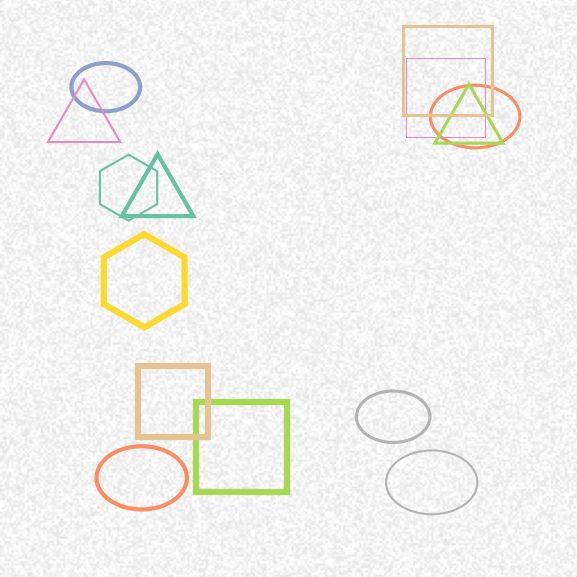[{"shape": "triangle", "thickness": 2, "radius": 0.36, "center": [0.273, 0.661]}, {"shape": "hexagon", "thickness": 1, "radius": 0.29, "center": [0.223, 0.674]}, {"shape": "oval", "thickness": 1.5, "radius": 0.39, "center": [0.823, 0.797]}, {"shape": "oval", "thickness": 2, "radius": 0.39, "center": [0.245, 0.172]}, {"shape": "oval", "thickness": 2, "radius": 0.3, "center": [0.183, 0.848]}, {"shape": "triangle", "thickness": 1, "radius": 0.36, "center": [0.146, 0.789]}, {"shape": "square", "thickness": 0.5, "radius": 0.34, "center": [0.771, 0.83]}, {"shape": "triangle", "thickness": 1.5, "radius": 0.34, "center": [0.812, 0.785]}, {"shape": "square", "thickness": 3, "radius": 0.39, "center": [0.418, 0.225]}, {"shape": "hexagon", "thickness": 3, "radius": 0.4, "center": [0.25, 0.513]}, {"shape": "square", "thickness": 1.5, "radius": 0.39, "center": [0.775, 0.877]}, {"shape": "square", "thickness": 3, "radius": 0.31, "center": [0.3, 0.304]}, {"shape": "oval", "thickness": 1, "radius": 0.4, "center": [0.748, 0.164]}, {"shape": "oval", "thickness": 1.5, "radius": 0.32, "center": [0.681, 0.278]}]